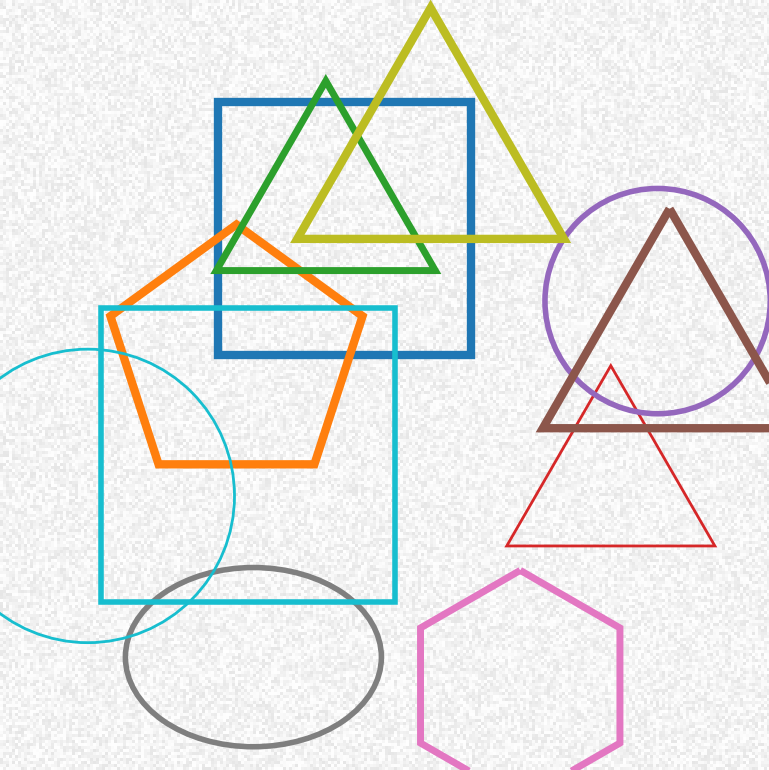[{"shape": "square", "thickness": 3, "radius": 0.82, "center": [0.448, 0.703]}, {"shape": "pentagon", "thickness": 3, "radius": 0.86, "center": [0.307, 0.536]}, {"shape": "triangle", "thickness": 2.5, "radius": 0.82, "center": [0.423, 0.731]}, {"shape": "triangle", "thickness": 1, "radius": 0.78, "center": [0.793, 0.369]}, {"shape": "circle", "thickness": 2, "radius": 0.73, "center": [0.854, 0.609]}, {"shape": "triangle", "thickness": 3, "radius": 0.95, "center": [0.87, 0.539]}, {"shape": "hexagon", "thickness": 2.5, "radius": 0.75, "center": [0.676, 0.11]}, {"shape": "oval", "thickness": 2, "radius": 0.83, "center": [0.329, 0.147]}, {"shape": "triangle", "thickness": 3, "radius": 1.0, "center": [0.559, 0.79]}, {"shape": "square", "thickness": 2, "radius": 0.95, "center": [0.322, 0.409]}, {"shape": "circle", "thickness": 1, "radius": 0.95, "center": [0.114, 0.356]}]